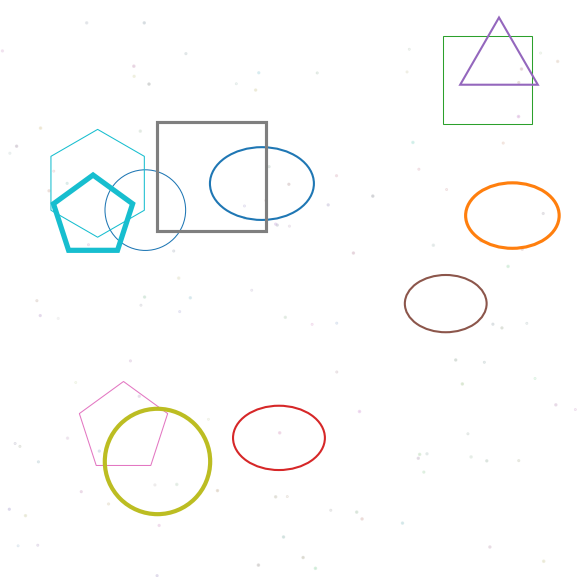[{"shape": "circle", "thickness": 0.5, "radius": 0.35, "center": [0.252, 0.635]}, {"shape": "oval", "thickness": 1, "radius": 0.45, "center": [0.454, 0.681]}, {"shape": "oval", "thickness": 1.5, "radius": 0.4, "center": [0.887, 0.626]}, {"shape": "square", "thickness": 0.5, "radius": 0.38, "center": [0.844, 0.861]}, {"shape": "oval", "thickness": 1, "radius": 0.4, "center": [0.483, 0.241]}, {"shape": "triangle", "thickness": 1, "radius": 0.39, "center": [0.864, 0.891]}, {"shape": "oval", "thickness": 1, "radius": 0.35, "center": [0.772, 0.473]}, {"shape": "pentagon", "thickness": 0.5, "radius": 0.4, "center": [0.214, 0.258]}, {"shape": "square", "thickness": 1.5, "radius": 0.47, "center": [0.366, 0.693]}, {"shape": "circle", "thickness": 2, "radius": 0.46, "center": [0.273, 0.2]}, {"shape": "hexagon", "thickness": 0.5, "radius": 0.47, "center": [0.169, 0.682]}, {"shape": "pentagon", "thickness": 2.5, "radius": 0.36, "center": [0.161, 0.624]}]